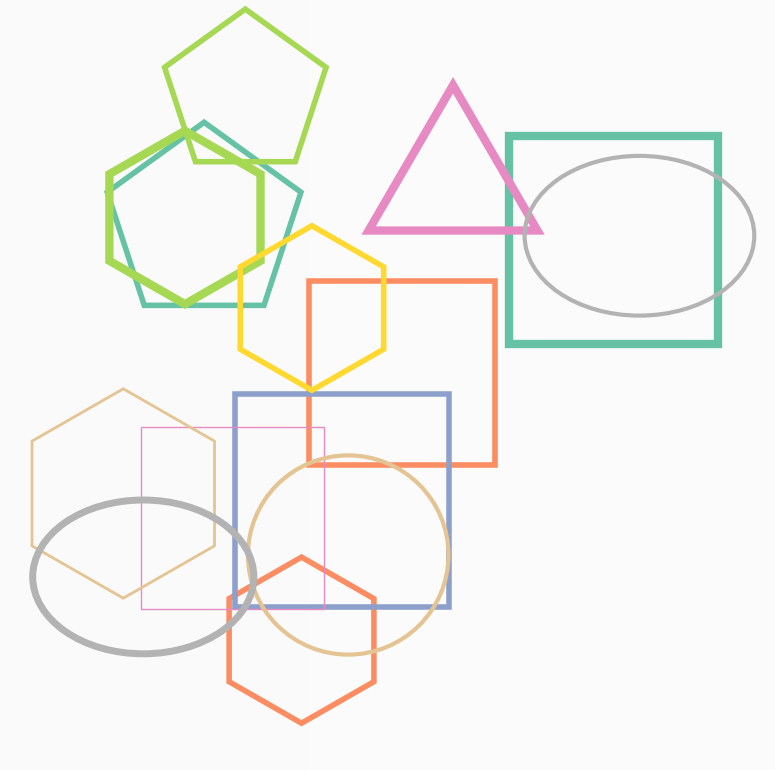[{"shape": "square", "thickness": 3, "radius": 0.68, "center": [0.791, 0.688]}, {"shape": "pentagon", "thickness": 2, "radius": 0.66, "center": [0.263, 0.71]}, {"shape": "hexagon", "thickness": 2, "radius": 0.54, "center": [0.389, 0.169]}, {"shape": "square", "thickness": 2, "radius": 0.6, "center": [0.519, 0.516]}, {"shape": "square", "thickness": 2, "radius": 0.69, "center": [0.441, 0.35]}, {"shape": "square", "thickness": 0.5, "radius": 0.59, "center": [0.3, 0.327]}, {"shape": "triangle", "thickness": 3, "radius": 0.63, "center": [0.585, 0.764]}, {"shape": "pentagon", "thickness": 2, "radius": 0.55, "center": [0.317, 0.879]}, {"shape": "hexagon", "thickness": 3, "radius": 0.56, "center": [0.239, 0.718]}, {"shape": "hexagon", "thickness": 2, "radius": 0.53, "center": [0.403, 0.6]}, {"shape": "hexagon", "thickness": 1, "radius": 0.68, "center": [0.159, 0.359]}, {"shape": "circle", "thickness": 1.5, "radius": 0.65, "center": [0.449, 0.279]}, {"shape": "oval", "thickness": 1.5, "radius": 0.74, "center": [0.825, 0.694]}, {"shape": "oval", "thickness": 2.5, "radius": 0.71, "center": [0.185, 0.251]}]